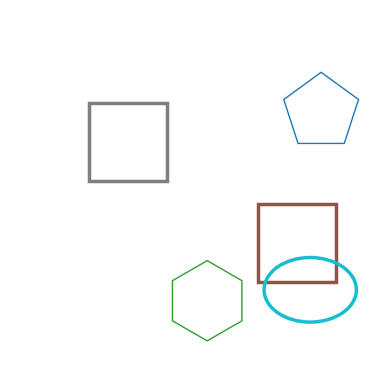[{"shape": "pentagon", "thickness": 1, "radius": 0.51, "center": [0.834, 0.71]}, {"shape": "hexagon", "thickness": 1, "radius": 0.52, "center": [0.538, 0.219]}, {"shape": "square", "thickness": 2.5, "radius": 0.51, "center": [0.772, 0.369]}, {"shape": "square", "thickness": 2.5, "radius": 0.51, "center": [0.333, 0.63]}, {"shape": "oval", "thickness": 2.5, "radius": 0.6, "center": [0.806, 0.247]}]